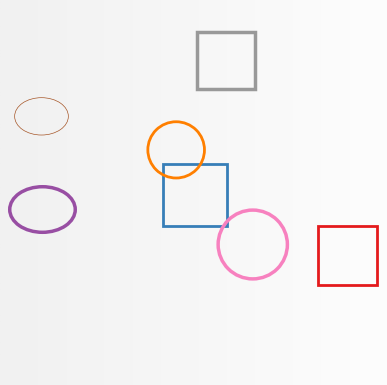[{"shape": "square", "thickness": 2, "radius": 0.38, "center": [0.896, 0.336]}, {"shape": "square", "thickness": 2, "radius": 0.41, "center": [0.503, 0.493]}, {"shape": "oval", "thickness": 2.5, "radius": 0.42, "center": [0.11, 0.456]}, {"shape": "circle", "thickness": 2, "radius": 0.37, "center": [0.455, 0.611]}, {"shape": "oval", "thickness": 0.5, "radius": 0.35, "center": [0.107, 0.698]}, {"shape": "circle", "thickness": 2.5, "radius": 0.45, "center": [0.652, 0.365]}, {"shape": "square", "thickness": 2.5, "radius": 0.37, "center": [0.583, 0.843]}]